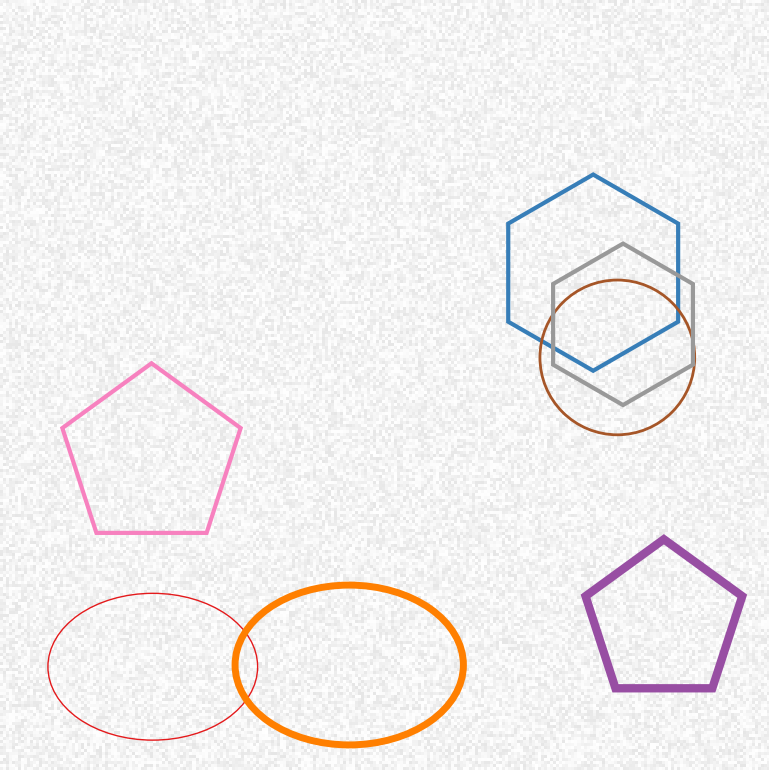[{"shape": "oval", "thickness": 0.5, "radius": 0.68, "center": [0.198, 0.134]}, {"shape": "hexagon", "thickness": 1.5, "radius": 0.64, "center": [0.77, 0.646]}, {"shape": "pentagon", "thickness": 3, "radius": 0.53, "center": [0.862, 0.193]}, {"shape": "oval", "thickness": 2.5, "radius": 0.74, "center": [0.454, 0.136]}, {"shape": "circle", "thickness": 1, "radius": 0.5, "center": [0.802, 0.536]}, {"shape": "pentagon", "thickness": 1.5, "radius": 0.61, "center": [0.197, 0.406]}, {"shape": "hexagon", "thickness": 1.5, "radius": 0.52, "center": [0.809, 0.579]}]